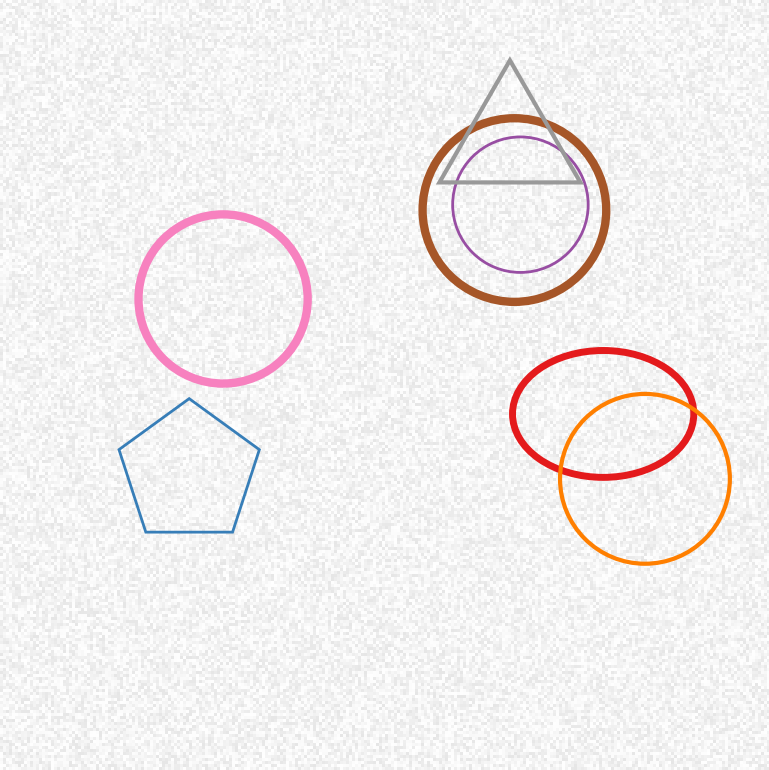[{"shape": "oval", "thickness": 2.5, "radius": 0.59, "center": [0.783, 0.462]}, {"shape": "pentagon", "thickness": 1, "radius": 0.48, "center": [0.246, 0.386]}, {"shape": "circle", "thickness": 1, "radius": 0.44, "center": [0.676, 0.734]}, {"shape": "circle", "thickness": 1.5, "radius": 0.55, "center": [0.838, 0.378]}, {"shape": "circle", "thickness": 3, "radius": 0.6, "center": [0.668, 0.727]}, {"shape": "circle", "thickness": 3, "radius": 0.55, "center": [0.29, 0.612]}, {"shape": "triangle", "thickness": 1.5, "radius": 0.53, "center": [0.662, 0.816]}]